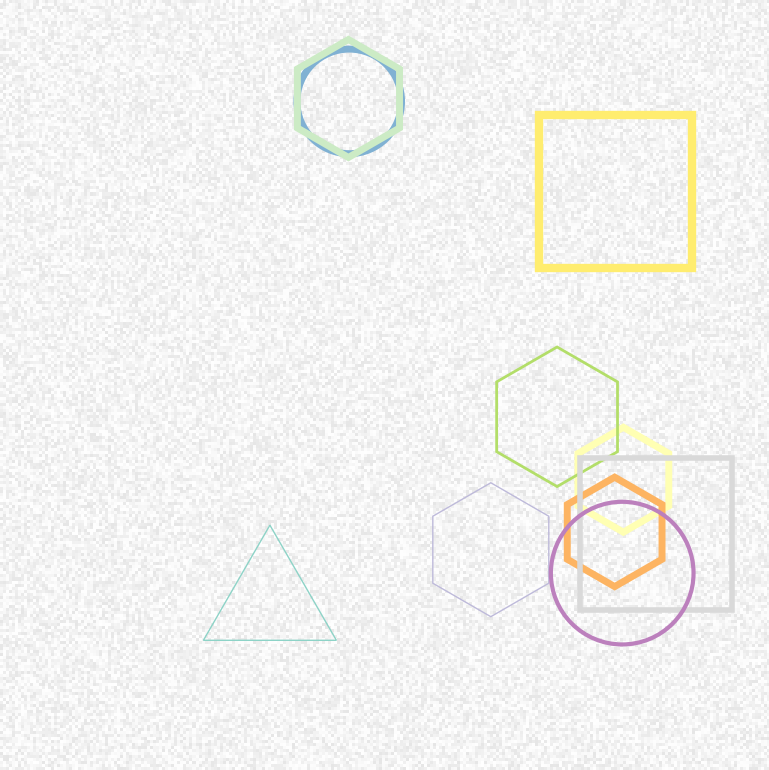[{"shape": "triangle", "thickness": 0.5, "radius": 0.5, "center": [0.351, 0.218]}, {"shape": "hexagon", "thickness": 2.5, "radius": 0.34, "center": [0.81, 0.377]}, {"shape": "hexagon", "thickness": 0.5, "radius": 0.43, "center": [0.637, 0.286]}, {"shape": "circle", "thickness": 2.5, "radius": 0.34, "center": [0.454, 0.868]}, {"shape": "hexagon", "thickness": 2.5, "radius": 0.36, "center": [0.798, 0.309]}, {"shape": "hexagon", "thickness": 1, "radius": 0.45, "center": [0.723, 0.459]}, {"shape": "square", "thickness": 2, "radius": 0.49, "center": [0.852, 0.307]}, {"shape": "circle", "thickness": 1.5, "radius": 0.46, "center": [0.808, 0.256]}, {"shape": "hexagon", "thickness": 2.5, "radius": 0.38, "center": [0.453, 0.872]}, {"shape": "square", "thickness": 3, "radius": 0.5, "center": [0.799, 0.752]}]